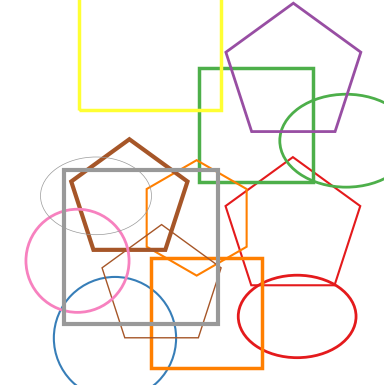[{"shape": "pentagon", "thickness": 1.5, "radius": 0.92, "center": [0.761, 0.408]}, {"shape": "oval", "thickness": 2, "radius": 0.76, "center": [0.772, 0.178]}, {"shape": "circle", "thickness": 1.5, "radius": 0.79, "center": [0.299, 0.122]}, {"shape": "oval", "thickness": 2, "radius": 0.86, "center": [0.899, 0.635]}, {"shape": "square", "thickness": 2.5, "radius": 0.74, "center": [0.666, 0.674]}, {"shape": "pentagon", "thickness": 2, "radius": 0.92, "center": [0.762, 0.807]}, {"shape": "hexagon", "thickness": 1.5, "radius": 0.75, "center": [0.511, 0.434]}, {"shape": "square", "thickness": 2.5, "radius": 0.72, "center": [0.537, 0.187]}, {"shape": "square", "thickness": 2.5, "radius": 0.92, "center": [0.39, 0.899]}, {"shape": "pentagon", "thickness": 3, "radius": 0.79, "center": [0.336, 0.48]}, {"shape": "pentagon", "thickness": 1, "radius": 0.81, "center": [0.42, 0.254]}, {"shape": "circle", "thickness": 2, "radius": 0.67, "center": [0.201, 0.323]}, {"shape": "square", "thickness": 3, "radius": 1.0, "center": [0.367, 0.357]}, {"shape": "oval", "thickness": 0.5, "radius": 0.72, "center": [0.249, 0.491]}]